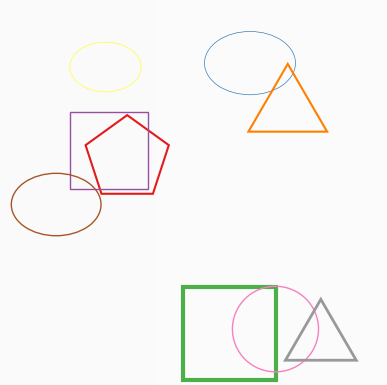[{"shape": "pentagon", "thickness": 1.5, "radius": 0.56, "center": [0.328, 0.588]}, {"shape": "oval", "thickness": 0.5, "radius": 0.59, "center": [0.645, 0.836]}, {"shape": "square", "thickness": 3, "radius": 0.6, "center": [0.592, 0.134]}, {"shape": "square", "thickness": 1, "radius": 0.51, "center": [0.282, 0.609]}, {"shape": "triangle", "thickness": 1.5, "radius": 0.59, "center": [0.743, 0.717]}, {"shape": "oval", "thickness": 0.5, "radius": 0.46, "center": [0.272, 0.826]}, {"shape": "oval", "thickness": 1, "radius": 0.58, "center": [0.145, 0.469]}, {"shape": "circle", "thickness": 1, "radius": 0.56, "center": [0.711, 0.145]}, {"shape": "triangle", "thickness": 2, "radius": 0.53, "center": [0.828, 0.117]}]